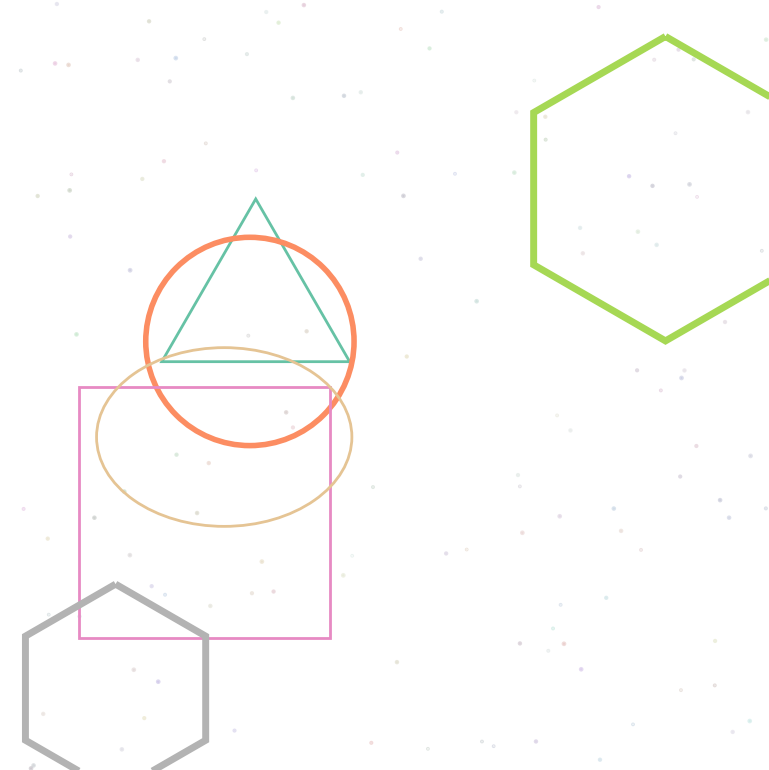[{"shape": "triangle", "thickness": 1, "radius": 0.7, "center": [0.332, 0.601]}, {"shape": "circle", "thickness": 2, "radius": 0.68, "center": [0.325, 0.557]}, {"shape": "square", "thickness": 1, "radius": 0.81, "center": [0.266, 0.334]}, {"shape": "hexagon", "thickness": 2.5, "radius": 0.99, "center": [0.864, 0.755]}, {"shape": "oval", "thickness": 1, "radius": 0.83, "center": [0.291, 0.432]}, {"shape": "hexagon", "thickness": 2.5, "radius": 0.68, "center": [0.15, 0.106]}]